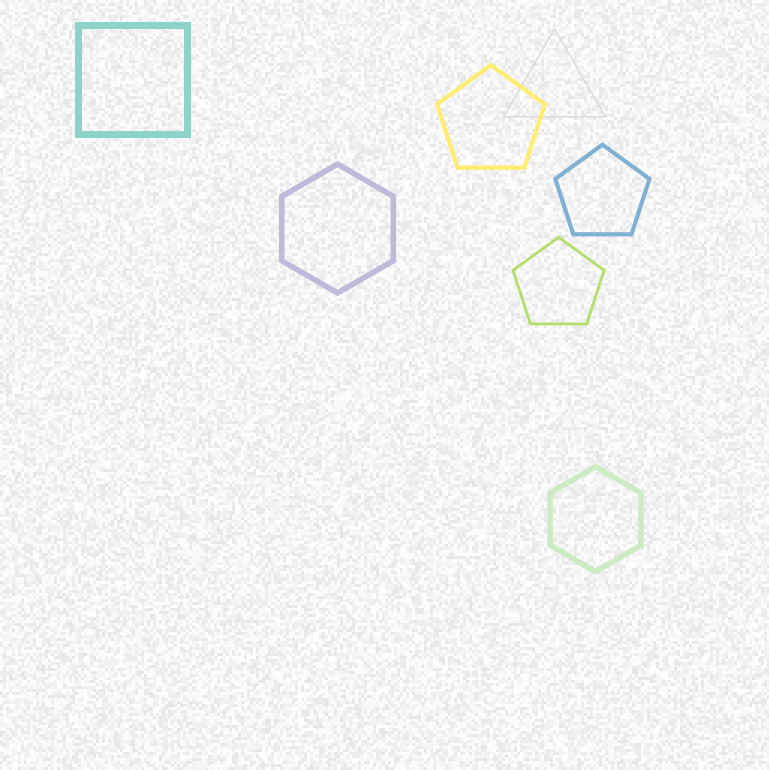[{"shape": "square", "thickness": 2.5, "radius": 0.35, "center": [0.173, 0.897]}, {"shape": "hexagon", "thickness": 2, "radius": 0.42, "center": [0.438, 0.703]}, {"shape": "pentagon", "thickness": 1.5, "radius": 0.32, "center": [0.782, 0.748]}, {"shape": "pentagon", "thickness": 1, "radius": 0.31, "center": [0.725, 0.63]}, {"shape": "triangle", "thickness": 0.5, "radius": 0.38, "center": [0.72, 0.886]}, {"shape": "hexagon", "thickness": 2, "radius": 0.34, "center": [0.773, 0.326]}, {"shape": "pentagon", "thickness": 1.5, "radius": 0.37, "center": [0.638, 0.842]}]